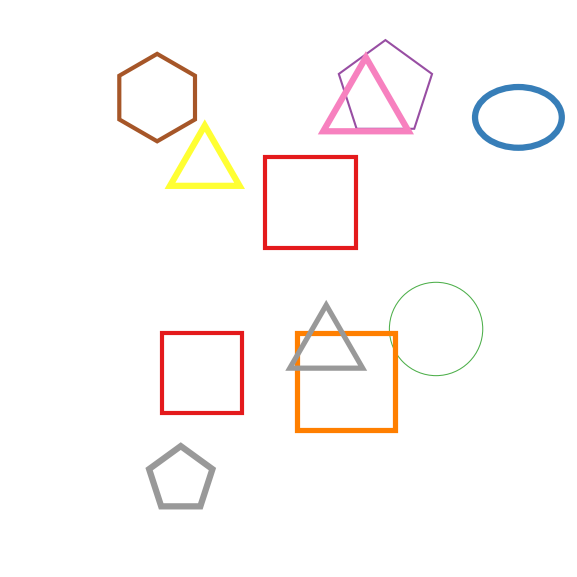[{"shape": "square", "thickness": 2, "radius": 0.34, "center": [0.349, 0.353]}, {"shape": "square", "thickness": 2, "radius": 0.39, "center": [0.538, 0.649]}, {"shape": "oval", "thickness": 3, "radius": 0.38, "center": [0.898, 0.796]}, {"shape": "circle", "thickness": 0.5, "radius": 0.4, "center": [0.755, 0.429]}, {"shape": "pentagon", "thickness": 1, "radius": 0.42, "center": [0.667, 0.845]}, {"shape": "square", "thickness": 2.5, "radius": 0.42, "center": [0.599, 0.339]}, {"shape": "triangle", "thickness": 3, "radius": 0.35, "center": [0.355, 0.712]}, {"shape": "hexagon", "thickness": 2, "radius": 0.38, "center": [0.272, 0.83]}, {"shape": "triangle", "thickness": 3, "radius": 0.43, "center": [0.634, 0.814]}, {"shape": "pentagon", "thickness": 3, "radius": 0.29, "center": [0.313, 0.169]}, {"shape": "triangle", "thickness": 2.5, "radius": 0.36, "center": [0.565, 0.398]}]